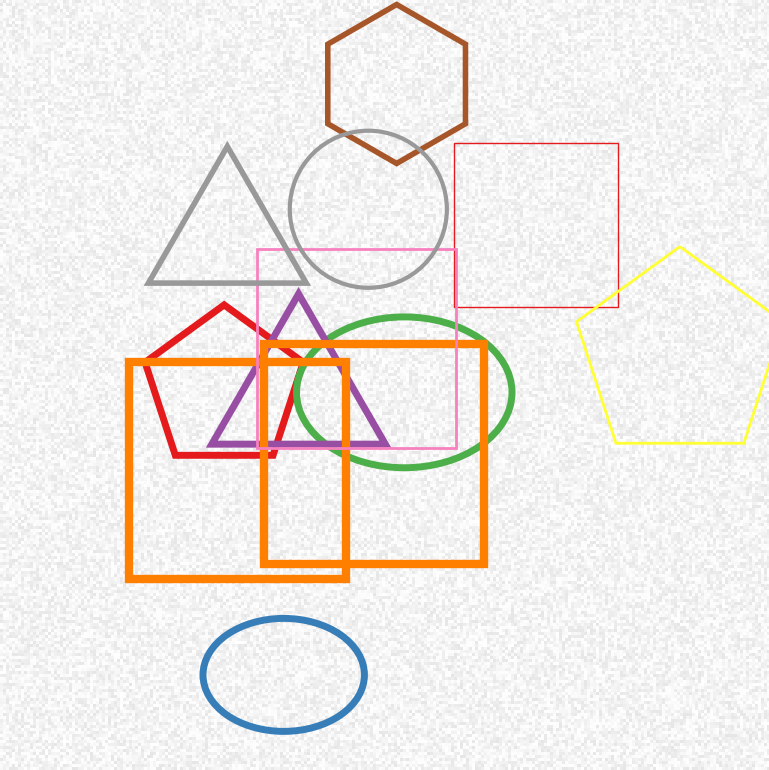[{"shape": "pentagon", "thickness": 2.5, "radius": 0.54, "center": [0.291, 0.496]}, {"shape": "square", "thickness": 0.5, "radius": 0.53, "center": [0.696, 0.708]}, {"shape": "oval", "thickness": 2.5, "radius": 0.52, "center": [0.368, 0.124]}, {"shape": "oval", "thickness": 2.5, "radius": 0.7, "center": [0.525, 0.49]}, {"shape": "triangle", "thickness": 2.5, "radius": 0.65, "center": [0.388, 0.488]}, {"shape": "square", "thickness": 3, "radius": 0.7, "center": [0.308, 0.389]}, {"shape": "square", "thickness": 3, "radius": 0.72, "center": [0.486, 0.411]}, {"shape": "pentagon", "thickness": 1, "radius": 0.71, "center": [0.883, 0.539]}, {"shape": "hexagon", "thickness": 2, "radius": 0.52, "center": [0.515, 0.891]}, {"shape": "square", "thickness": 1, "radius": 0.64, "center": [0.463, 0.547]}, {"shape": "triangle", "thickness": 2, "radius": 0.59, "center": [0.295, 0.692]}, {"shape": "circle", "thickness": 1.5, "radius": 0.51, "center": [0.478, 0.728]}]